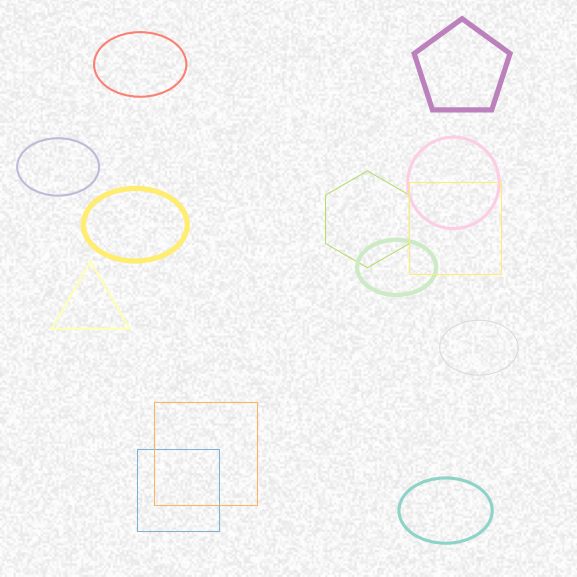[{"shape": "oval", "thickness": 1.5, "radius": 0.4, "center": [0.772, 0.115]}, {"shape": "triangle", "thickness": 1, "radius": 0.39, "center": [0.157, 0.469]}, {"shape": "oval", "thickness": 1, "radius": 0.35, "center": [0.101, 0.71]}, {"shape": "oval", "thickness": 1, "radius": 0.4, "center": [0.243, 0.888]}, {"shape": "square", "thickness": 0.5, "radius": 0.35, "center": [0.309, 0.151]}, {"shape": "square", "thickness": 0.5, "radius": 0.45, "center": [0.356, 0.214]}, {"shape": "hexagon", "thickness": 0.5, "radius": 0.42, "center": [0.636, 0.619]}, {"shape": "circle", "thickness": 1.5, "radius": 0.4, "center": [0.785, 0.683]}, {"shape": "oval", "thickness": 0.5, "radius": 0.34, "center": [0.829, 0.397]}, {"shape": "pentagon", "thickness": 2.5, "radius": 0.44, "center": [0.8, 0.879]}, {"shape": "oval", "thickness": 2, "radius": 0.34, "center": [0.687, 0.536]}, {"shape": "oval", "thickness": 2.5, "radius": 0.45, "center": [0.234, 0.61]}, {"shape": "square", "thickness": 0.5, "radius": 0.4, "center": [0.788, 0.605]}]